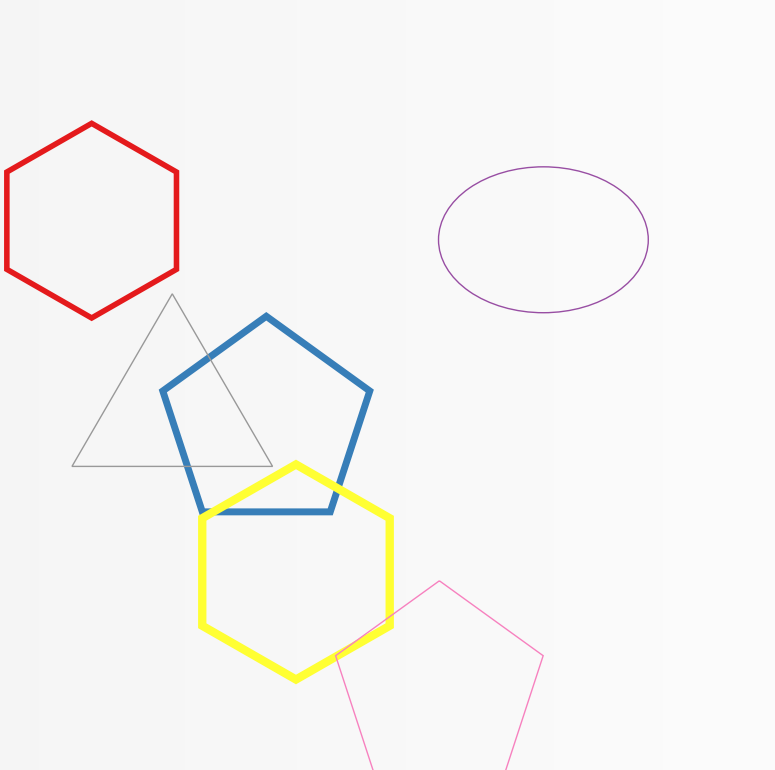[{"shape": "hexagon", "thickness": 2, "radius": 0.63, "center": [0.118, 0.713]}, {"shape": "pentagon", "thickness": 2.5, "radius": 0.7, "center": [0.344, 0.449]}, {"shape": "oval", "thickness": 0.5, "radius": 0.68, "center": [0.701, 0.689]}, {"shape": "hexagon", "thickness": 3, "radius": 0.7, "center": [0.382, 0.257]}, {"shape": "pentagon", "thickness": 0.5, "radius": 0.7, "center": [0.567, 0.105]}, {"shape": "triangle", "thickness": 0.5, "radius": 0.75, "center": [0.222, 0.469]}]